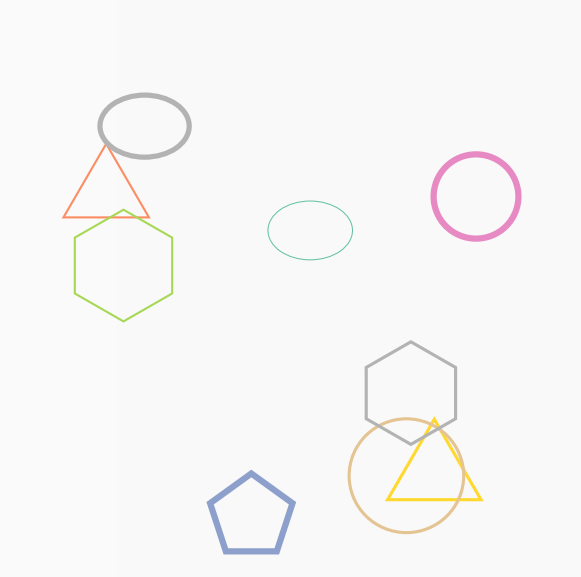[{"shape": "oval", "thickness": 0.5, "radius": 0.36, "center": [0.534, 0.6]}, {"shape": "triangle", "thickness": 1, "radius": 0.42, "center": [0.183, 0.665]}, {"shape": "pentagon", "thickness": 3, "radius": 0.37, "center": [0.432, 0.105]}, {"shape": "circle", "thickness": 3, "radius": 0.36, "center": [0.819, 0.659]}, {"shape": "hexagon", "thickness": 1, "radius": 0.48, "center": [0.212, 0.539]}, {"shape": "triangle", "thickness": 1.5, "radius": 0.46, "center": [0.747, 0.18]}, {"shape": "circle", "thickness": 1.5, "radius": 0.49, "center": [0.699, 0.175]}, {"shape": "oval", "thickness": 2.5, "radius": 0.38, "center": [0.249, 0.781]}, {"shape": "hexagon", "thickness": 1.5, "radius": 0.44, "center": [0.707, 0.318]}]